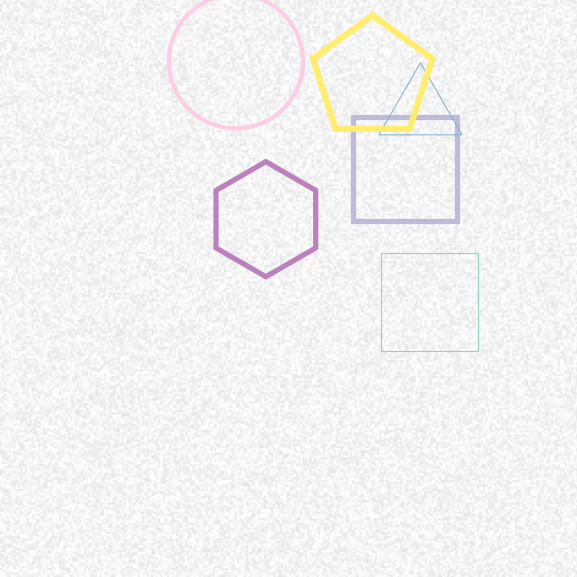[{"shape": "square", "thickness": 0.5, "radius": 0.42, "center": [0.744, 0.476]}, {"shape": "square", "thickness": 2.5, "radius": 0.45, "center": [0.701, 0.707]}, {"shape": "triangle", "thickness": 0.5, "radius": 0.42, "center": [0.728, 0.807]}, {"shape": "circle", "thickness": 2, "radius": 0.58, "center": [0.409, 0.893]}, {"shape": "hexagon", "thickness": 2.5, "radius": 0.5, "center": [0.46, 0.62]}, {"shape": "pentagon", "thickness": 3, "radius": 0.54, "center": [0.645, 0.864]}]